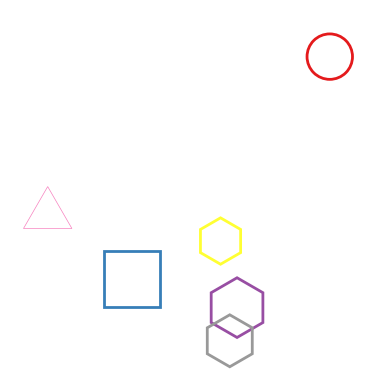[{"shape": "circle", "thickness": 2, "radius": 0.3, "center": [0.857, 0.853]}, {"shape": "square", "thickness": 2, "radius": 0.37, "center": [0.343, 0.276]}, {"shape": "hexagon", "thickness": 2, "radius": 0.39, "center": [0.616, 0.201]}, {"shape": "hexagon", "thickness": 2, "radius": 0.3, "center": [0.573, 0.374]}, {"shape": "triangle", "thickness": 0.5, "radius": 0.36, "center": [0.124, 0.443]}, {"shape": "hexagon", "thickness": 2, "radius": 0.34, "center": [0.597, 0.115]}]